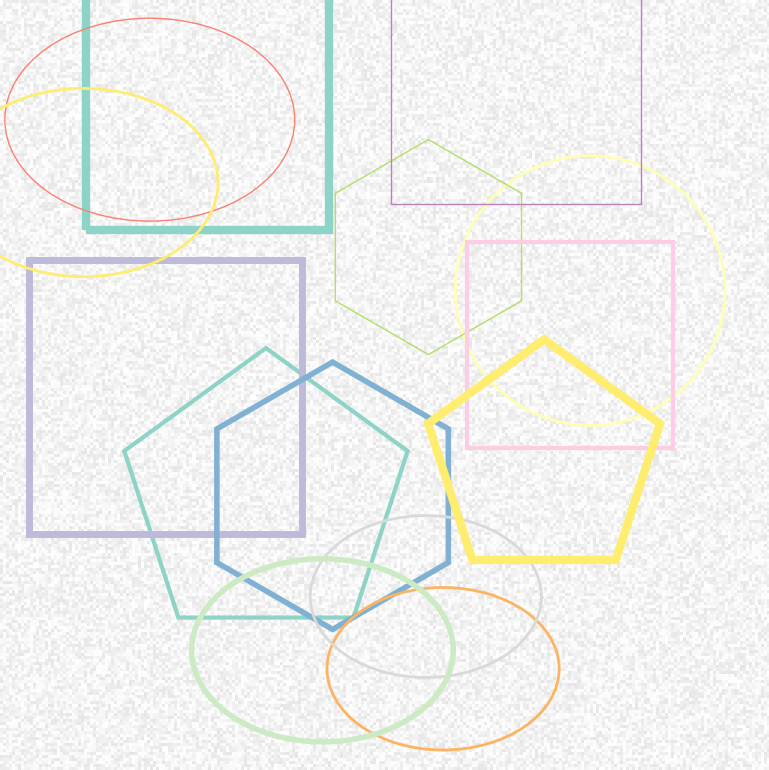[{"shape": "square", "thickness": 3, "radius": 0.79, "center": [0.269, 0.858]}, {"shape": "pentagon", "thickness": 1.5, "radius": 0.97, "center": [0.345, 0.355]}, {"shape": "circle", "thickness": 1, "radius": 0.88, "center": [0.767, 0.623]}, {"shape": "square", "thickness": 2.5, "radius": 0.89, "center": [0.215, 0.485]}, {"shape": "oval", "thickness": 0.5, "radius": 0.94, "center": [0.195, 0.845]}, {"shape": "hexagon", "thickness": 2, "radius": 0.87, "center": [0.432, 0.356]}, {"shape": "oval", "thickness": 1, "radius": 0.75, "center": [0.575, 0.131]}, {"shape": "hexagon", "thickness": 0.5, "radius": 0.7, "center": [0.556, 0.679]}, {"shape": "square", "thickness": 1.5, "radius": 0.67, "center": [0.74, 0.552]}, {"shape": "oval", "thickness": 1, "radius": 0.75, "center": [0.553, 0.225]}, {"shape": "square", "thickness": 0.5, "radius": 0.81, "center": [0.67, 0.898]}, {"shape": "oval", "thickness": 2, "radius": 0.85, "center": [0.419, 0.155]}, {"shape": "oval", "thickness": 1, "radius": 0.87, "center": [0.109, 0.763]}, {"shape": "pentagon", "thickness": 3, "radius": 0.79, "center": [0.707, 0.401]}]